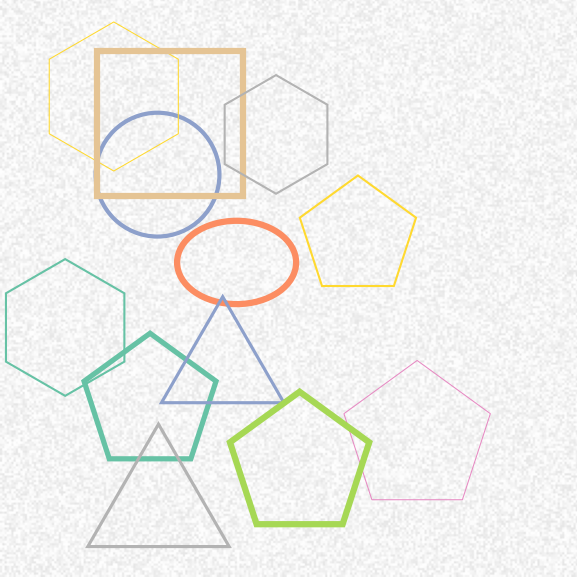[{"shape": "hexagon", "thickness": 1, "radius": 0.59, "center": [0.113, 0.432]}, {"shape": "pentagon", "thickness": 2.5, "radius": 0.6, "center": [0.26, 0.302]}, {"shape": "oval", "thickness": 3, "radius": 0.52, "center": [0.41, 0.545]}, {"shape": "circle", "thickness": 2, "radius": 0.54, "center": [0.273, 0.697]}, {"shape": "triangle", "thickness": 1.5, "radius": 0.61, "center": [0.386, 0.363]}, {"shape": "pentagon", "thickness": 0.5, "radius": 0.67, "center": [0.722, 0.242]}, {"shape": "pentagon", "thickness": 3, "radius": 0.63, "center": [0.519, 0.194]}, {"shape": "pentagon", "thickness": 1, "radius": 0.53, "center": [0.62, 0.589]}, {"shape": "hexagon", "thickness": 0.5, "radius": 0.65, "center": [0.197, 0.832]}, {"shape": "square", "thickness": 3, "radius": 0.63, "center": [0.294, 0.785]}, {"shape": "hexagon", "thickness": 1, "radius": 0.51, "center": [0.478, 0.766]}, {"shape": "triangle", "thickness": 1.5, "radius": 0.71, "center": [0.274, 0.123]}]